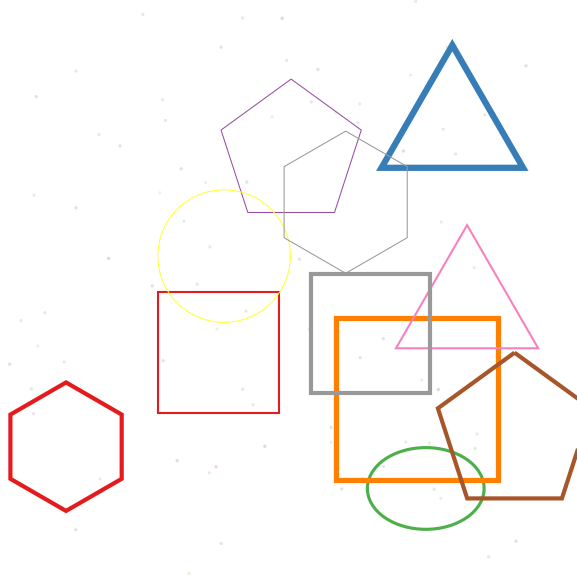[{"shape": "square", "thickness": 1, "radius": 0.52, "center": [0.378, 0.389]}, {"shape": "hexagon", "thickness": 2, "radius": 0.56, "center": [0.114, 0.226]}, {"shape": "triangle", "thickness": 3, "radius": 0.71, "center": [0.783, 0.779]}, {"shape": "oval", "thickness": 1.5, "radius": 0.51, "center": [0.737, 0.153]}, {"shape": "pentagon", "thickness": 0.5, "radius": 0.64, "center": [0.504, 0.734]}, {"shape": "square", "thickness": 2.5, "radius": 0.7, "center": [0.722, 0.308]}, {"shape": "circle", "thickness": 0.5, "radius": 0.57, "center": [0.388, 0.556]}, {"shape": "pentagon", "thickness": 2, "radius": 0.7, "center": [0.891, 0.249]}, {"shape": "triangle", "thickness": 1, "radius": 0.71, "center": [0.809, 0.467]}, {"shape": "hexagon", "thickness": 0.5, "radius": 0.62, "center": [0.599, 0.649]}, {"shape": "square", "thickness": 2, "radius": 0.51, "center": [0.641, 0.421]}]